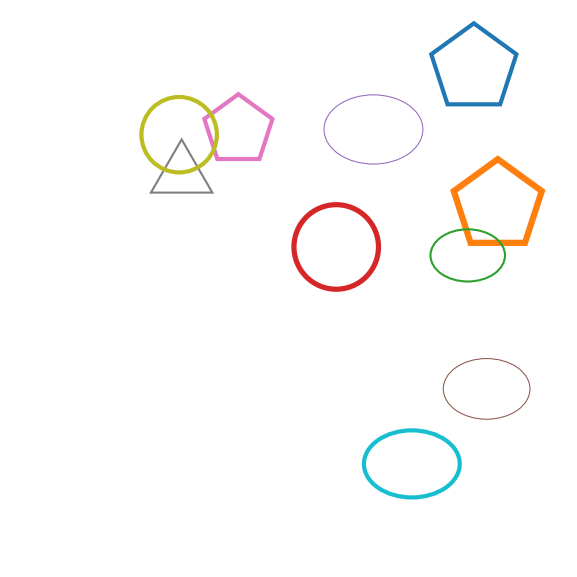[{"shape": "pentagon", "thickness": 2, "radius": 0.39, "center": [0.821, 0.881]}, {"shape": "pentagon", "thickness": 3, "radius": 0.4, "center": [0.862, 0.643]}, {"shape": "oval", "thickness": 1, "radius": 0.32, "center": [0.81, 0.557]}, {"shape": "circle", "thickness": 2.5, "radius": 0.37, "center": [0.582, 0.572]}, {"shape": "oval", "thickness": 0.5, "radius": 0.43, "center": [0.647, 0.775]}, {"shape": "oval", "thickness": 0.5, "radius": 0.38, "center": [0.843, 0.326]}, {"shape": "pentagon", "thickness": 2, "radius": 0.31, "center": [0.413, 0.774]}, {"shape": "triangle", "thickness": 1, "radius": 0.31, "center": [0.315, 0.696]}, {"shape": "circle", "thickness": 2, "radius": 0.33, "center": [0.31, 0.766]}, {"shape": "oval", "thickness": 2, "radius": 0.41, "center": [0.713, 0.196]}]